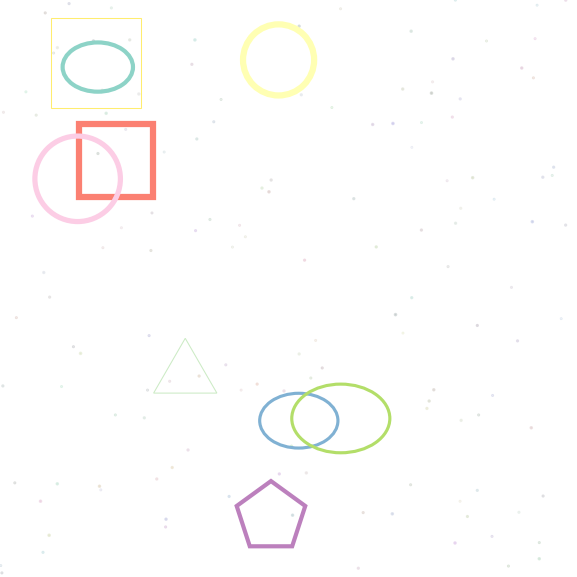[{"shape": "oval", "thickness": 2, "radius": 0.3, "center": [0.169, 0.883]}, {"shape": "circle", "thickness": 3, "radius": 0.31, "center": [0.482, 0.895]}, {"shape": "square", "thickness": 3, "radius": 0.32, "center": [0.201, 0.721]}, {"shape": "oval", "thickness": 1.5, "radius": 0.34, "center": [0.517, 0.271]}, {"shape": "oval", "thickness": 1.5, "radius": 0.42, "center": [0.59, 0.275]}, {"shape": "circle", "thickness": 2.5, "radius": 0.37, "center": [0.134, 0.69]}, {"shape": "pentagon", "thickness": 2, "radius": 0.31, "center": [0.469, 0.104]}, {"shape": "triangle", "thickness": 0.5, "radius": 0.32, "center": [0.321, 0.35]}, {"shape": "square", "thickness": 0.5, "radius": 0.39, "center": [0.166, 0.89]}]